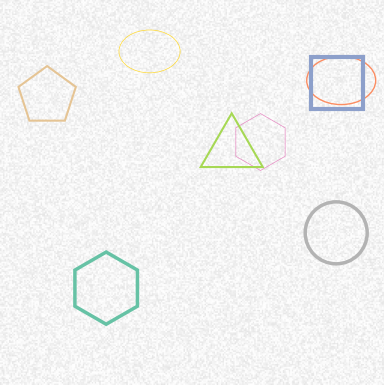[{"shape": "hexagon", "thickness": 2.5, "radius": 0.47, "center": [0.276, 0.252]}, {"shape": "oval", "thickness": 1, "radius": 0.45, "center": [0.886, 0.791]}, {"shape": "square", "thickness": 3, "radius": 0.34, "center": [0.876, 0.784]}, {"shape": "hexagon", "thickness": 0.5, "radius": 0.37, "center": [0.677, 0.631]}, {"shape": "triangle", "thickness": 1.5, "radius": 0.47, "center": [0.602, 0.613]}, {"shape": "oval", "thickness": 0.5, "radius": 0.4, "center": [0.388, 0.866]}, {"shape": "pentagon", "thickness": 1.5, "radius": 0.39, "center": [0.122, 0.75]}, {"shape": "circle", "thickness": 2.5, "radius": 0.4, "center": [0.873, 0.395]}]